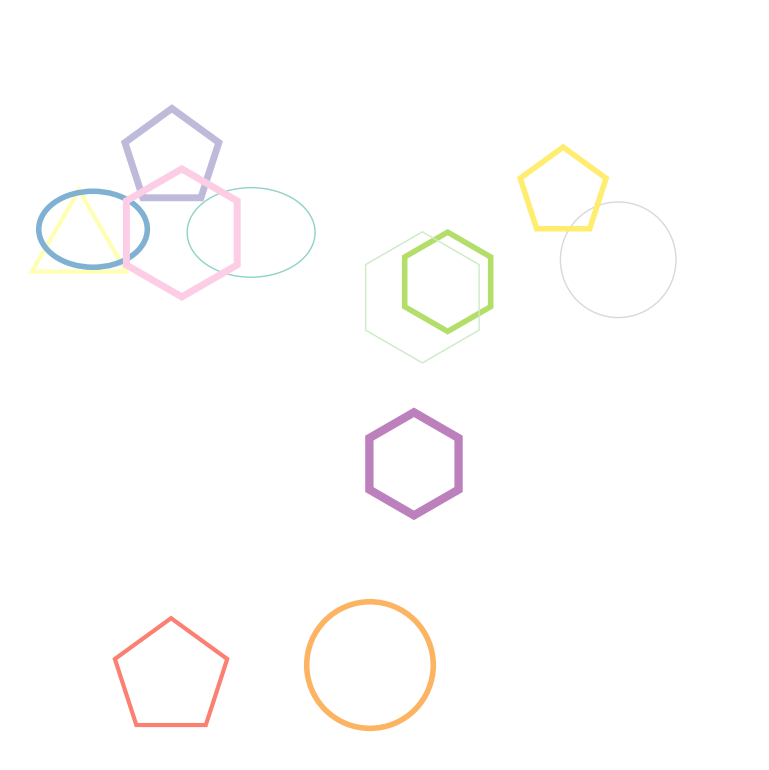[{"shape": "oval", "thickness": 0.5, "radius": 0.42, "center": [0.326, 0.698]}, {"shape": "triangle", "thickness": 1.5, "radius": 0.35, "center": [0.103, 0.683]}, {"shape": "pentagon", "thickness": 2.5, "radius": 0.32, "center": [0.223, 0.795]}, {"shape": "pentagon", "thickness": 1.5, "radius": 0.38, "center": [0.222, 0.12]}, {"shape": "oval", "thickness": 2, "radius": 0.35, "center": [0.121, 0.702]}, {"shape": "circle", "thickness": 2, "radius": 0.41, "center": [0.481, 0.136]}, {"shape": "hexagon", "thickness": 2, "radius": 0.32, "center": [0.581, 0.634]}, {"shape": "hexagon", "thickness": 2.5, "radius": 0.42, "center": [0.236, 0.698]}, {"shape": "circle", "thickness": 0.5, "radius": 0.38, "center": [0.803, 0.663]}, {"shape": "hexagon", "thickness": 3, "radius": 0.33, "center": [0.538, 0.398]}, {"shape": "hexagon", "thickness": 0.5, "radius": 0.43, "center": [0.549, 0.614]}, {"shape": "pentagon", "thickness": 2, "radius": 0.29, "center": [0.731, 0.75]}]